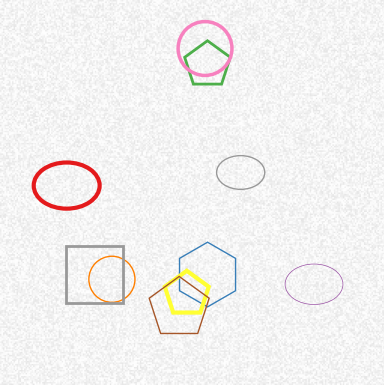[{"shape": "oval", "thickness": 3, "radius": 0.43, "center": [0.173, 0.518]}, {"shape": "hexagon", "thickness": 1, "radius": 0.42, "center": [0.539, 0.287]}, {"shape": "pentagon", "thickness": 2, "radius": 0.31, "center": [0.539, 0.832]}, {"shape": "oval", "thickness": 0.5, "radius": 0.38, "center": [0.816, 0.262]}, {"shape": "circle", "thickness": 1, "radius": 0.3, "center": [0.291, 0.275]}, {"shape": "pentagon", "thickness": 3, "radius": 0.3, "center": [0.485, 0.237]}, {"shape": "pentagon", "thickness": 1, "radius": 0.41, "center": [0.465, 0.2]}, {"shape": "circle", "thickness": 2.5, "radius": 0.35, "center": [0.533, 0.874]}, {"shape": "square", "thickness": 2, "radius": 0.37, "center": [0.245, 0.287]}, {"shape": "oval", "thickness": 1, "radius": 0.31, "center": [0.625, 0.552]}]